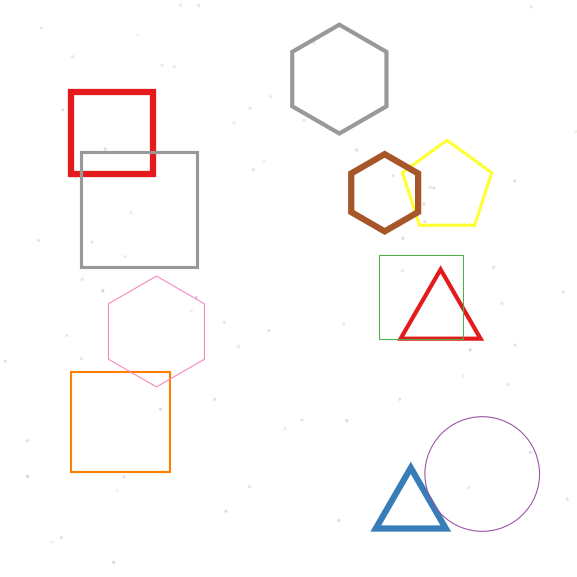[{"shape": "triangle", "thickness": 2, "radius": 0.4, "center": [0.763, 0.453]}, {"shape": "square", "thickness": 3, "radius": 0.36, "center": [0.194, 0.769]}, {"shape": "triangle", "thickness": 3, "radius": 0.35, "center": [0.711, 0.119]}, {"shape": "square", "thickness": 0.5, "radius": 0.36, "center": [0.729, 0.484]}, {"shape": "circle", "thickness": 0.5, "radius": 0.5, "center": [0.835, 0.178]}, {"shape": "square", "thickness": 1, "radius": 0.43, "center": [0.208, 0.268]}, {"shape": "pentagon", "thickness": 1.5, "radius": 0.41, "center": [0.774, 0.675]}, {"shape": "hexagon", "thickness": 3, "radius": 0.33, "center": [0.666, 0.665]}, {"shape": "hexagon", "thickness": 0.5, "radius": 0.48, "center": [0.271, 0.425]}, {"shape": "hexagon", "thickness": 2, "radius": 0.47, "center": [0.588, 0.862]}, {"shape": "square", "thickness": 1.5, "radius": 0.5, "center": [0.241, 0.637]}]